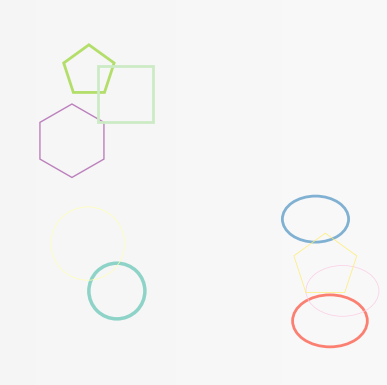[{"shape": "circle", "thickness": 2.5, "radius": 0.36, "center": [0.302, 0.244]}, {"shape": "circle", "thickness": 0.5, "radius": 0.48, "center": [0.227, 0.367]}, {"shape": "oval", "thickness": 2, "radius": 0.48, "center": [0.852, 0.167]}, {"shape": "oval", "thickness": 2, "radius": 0.43, "center": [0.814, 0.431]}, {"shape": "pentagon", "thickness": 2, "radius": 0.34, "center": [0.229, 0.815]}, {"shape": "oval", "thickness": 0.5, "radius": 0.47, "center": [0.884, 0.244]}, {"shape": "hexagon", "thickness": 1, "radius": 0.48, "center": [0.186, 0.634]}, {"shape": "square", "thickness": 2, "radius": 0.36, "center": [0.324, 0.756]}, {"shape": "pentagon", "thickness": 0.5, "radius": 0.43, "center": [0.84, 0.309]}]